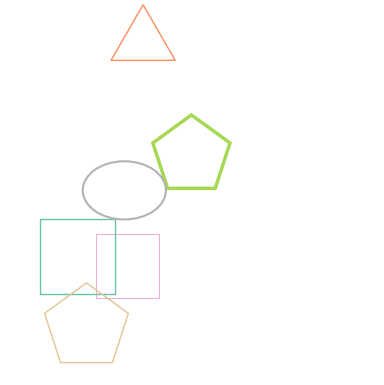[{"shape": "square", "thickness": 1, "radius": 0.49, "center": [0.201, 0.333]}, {"shape": "triangle", "thickness": 1, "radius": 0.48, "center": [0.372, 0.891]}, {"shape": "square", "thickness": 0.5, "radius": 0.41, "center": [0.331, 0.31]}, {"shape": "pentagon", "thickness": 2.5, "radius": 0.53, "center": [0.497, 0.596]}, {"shape": "pentagon", "thickness": 1, "radius": 0.57, "center": [0.225, 0.151]}, {"shape": "oval", "thickness": 1.5, "radius": 0.54, "center": [0.323, 0.506]}]